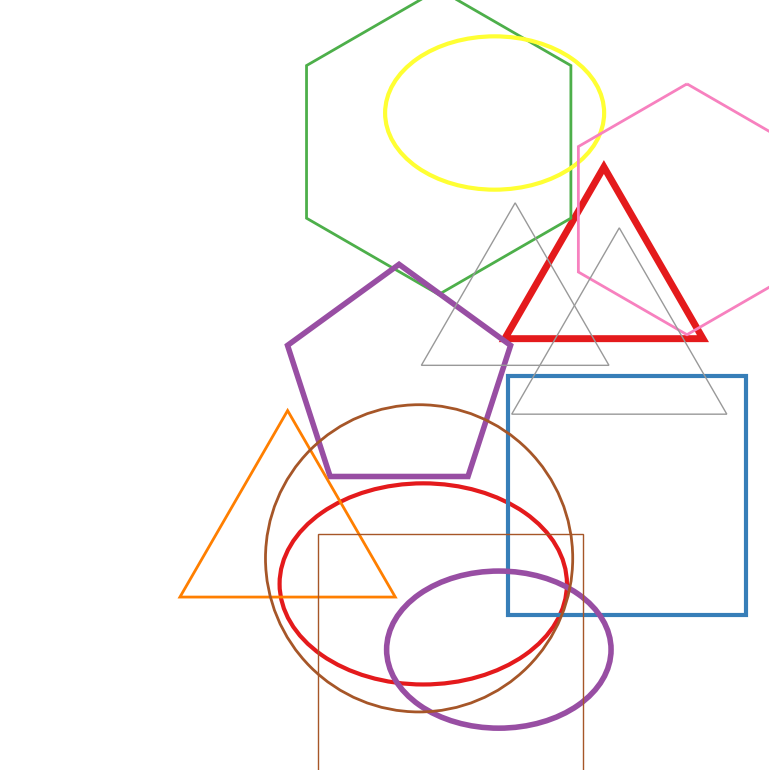[{"shape": "triangle", "thickness": 2.5, "radius": 0.74, "center": [0.784, 0.634]}, {"shape": "oval", "thickness": 1.5, "radius": 0.93, "center": [0.55, 0.242]}, {"shape": "square", "thickness": 1.5, "radius": 0.77, "center": [0.814, 0.357]}, {"shape": "hexagon", "thickness": 1, "radius": 0.99, "center": [0.57, 0.816]}, {"shape": "oval", "thickness": 2, "radius": 0.73, "center": [0.648, 0.156]}, {"shape": "pentagon", "thickness": 2, "radius": 0.76, "center": [0.518, 0.504]}, {"shape": "triangle", "thickness": 1, "radius": 0.81, "center": [0.374, 0.305]}, {"shape": "oval", "thickness": 1.5, "radius": 0.71, "center": [0.642, 0.853]}, {"shape": "square", "thickness": 0.5, "radius": 0.86, "center": [0.585, 0.134]}, {"shape": "circle", "thickness": 1, "radius": 1.0, "center": [0.544, 0.275]}, {"shape": "hexagon", "thickness": 1, "radius": 0.81, "center": [0.892, 0.728]}, {"shape": "triangle", "thickness": 0.5, "radius": 0.81, "center": [0.804, 0.543]}, {"shape": "triangle", "thickness": 0.5, "radius": 0.7, "center": [0.669, 0.596]}]